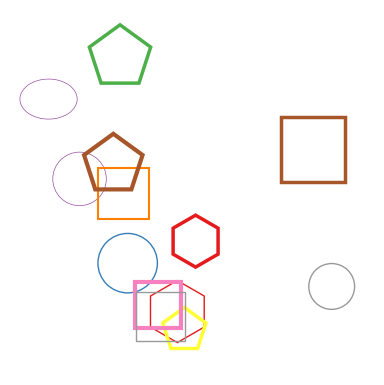[{"shape": "hexagon", "thickness": 2.5, "radius": 0.34, "center": [0.508, 0.374]}, {"shape": "hexagon", "thickness": 1, "radius": 0.4, "center": [0.461, 0.191]}, {"shape": "circle", "thickness": 1, "radius": 0.39, "center": [0.332, 0.316]}, {"shape": "pentagon", "thickness": 2.5, "radius": 0.42, "center": [0.312, 0.852]}, {"shape": "circle", "thickness": 0.5, "radius": 0.35, "center": [0.207, 0.535]}, {"shape": "oval", "thickness": 0.5, "radius": 0.37, "center": [0.126, 0.743]}, {"shape": "square", "thickness": 1.5, "radius": 0.33, "center": [0.321, 0.498]}, {"shape": "pentagon", "thickness": 2.5, "radius": 0.29, "center": [0.479, 0.143]}, {"shape": "square", "thickness": 2.5, "radius": 0.42, "center": [0.813, 0.612]}, {"shape": "pentagon", "thickness": 3, "radius": 0.4, "center": [0.294, 0.573]}, {"shape": "square", "thickness": 3, "radius": 0.3, "center": [0.411, 0.207]}, {"shape": "circle", "thickness": 1, "radius": 0.3, "center": [0.862, 0.256]}, {"shape": "square", "thickness": 1, "radius": 0.32, "center": [0.417, 0.177]}]